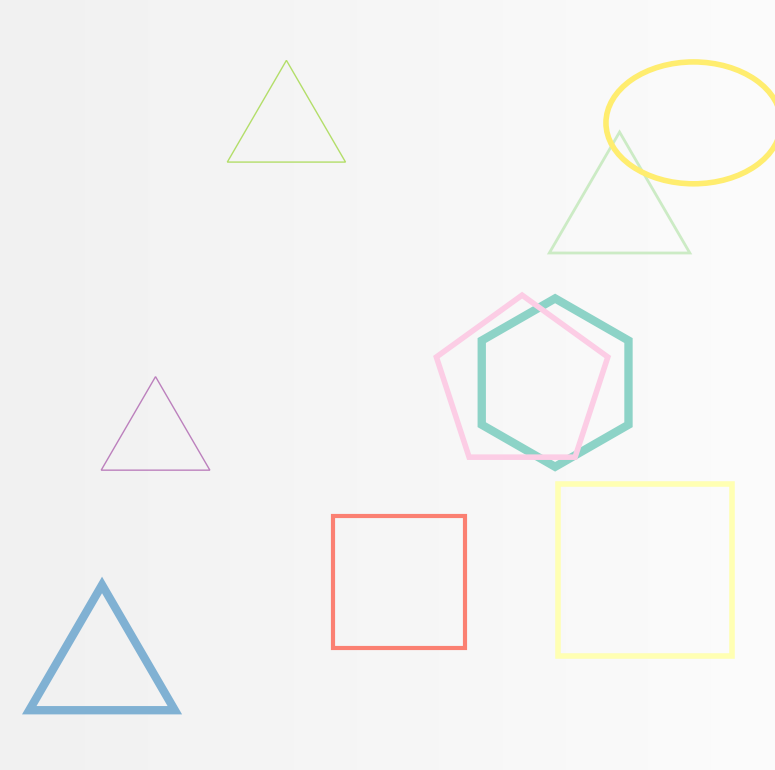[{"shape": "hexagon", "thickness": 3, "radius": 0.55, "center": [0.716, 0.503]}, {"shape": "square", "thickness": 2, "radius": 0.56, "center": [0.832, 0.26]}, {"shape": "square", "thickness": 1.5, "radius": 0.43, "center": [0.514, 0.244]}, {"shape": "triangle", "thickness": 3, "radius": 0.54, "center": [0.132, 0.132]}, {"shape": "triangle", "thickness": 0.5, "radius": 0.44, "center": [0.37, 0.834]}, {"shape": "pentagon", "thickness": 2, "radius": 0.58, "center": [0.674, 0.5]}, {"shape": "triangle", "thickness": 0.5, "radius": 0.4, "center": [0.201, 0.43]}, {"shape": "triangle", "thickness": 1, "radius": 0.52, "center": [0.799, 0.724]}, {"shape": "oval", "thickness": 2, "radius": 0.57, "center": [0.895, 0.84]}]